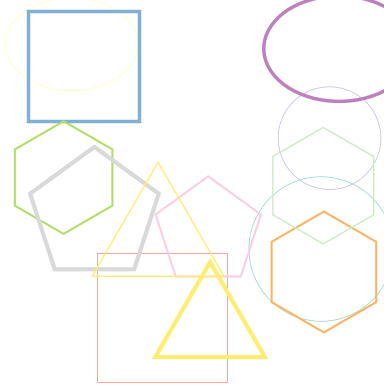[{"shape": "circle", "thickness": 0.5, "radius": 0.94, "center": [0.834, 0.353]}, {"shape": "oval", "thickness": 0.5, "radius": 0.86, "center": [0.186, 0.885]}, {"shape": "circle", "thickness": 0.5, "radius": 0.67, "center": [0.856, 0.641]}, {"shape": "square", "thickness": 0.5, "radius": 0.84, "center": [0.422, 0.175]}, {"shape": "square", "thickness": 2.5, "radius": 0.72, "center": [0.217, 0.829]}, {"shape": "hexagon", "thickness": 1.5, "radius": 0.78, "center": [0.841, 0.294]}, {"shape": "hexagon", "thickness": 1.5, "radius": 0.73, "center": [0.165, 0.539]}, {"shape": "pentagon", "thickness": 1.5, "radius": 0.72, "center": [0.541, 0.398]}, {"shape": "pentagon", "thickness": 3, "radius": 0.88, "center": [0.245, 0.443]}, {"shape": "oval", "thickness": 2.5, "radius": 0.98, "center": [0.881, 0.874]}, {"shape": "hexagon", "thickness": 1, "radius": 0.76, "center": [0.84, 0.518]}, {"shape": "triangle", "thickness": 1, "radius": 0.99, "center": [0.411, 0.381]}, {"shape": "triangle", "thickness": 3, "radius": 0.82, "center": [0.546, 0.155]}]